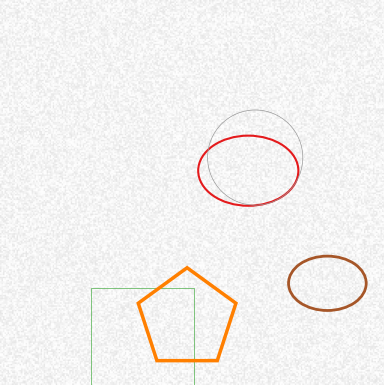[{"shape": "oval", "thickness": 1.5, "radius": 0.65, "center": [0.645, 0.557]}, {"shape": "square", "thickness": 0.5, "radius": 0.67, "center": [0.371, 0.12]}, {"shape": "pentagon", "thickness": 2.5, "radius": 0.67, "center": [0.486, 0.171]}, {"shape": "oval", "thickness": 2, "radius": 0.5, "center": [0.85, 0.264]}, {"shape": "circle", "thickness": 0.5, "radius": 0.62, "center": [0.663, 0.591]}]